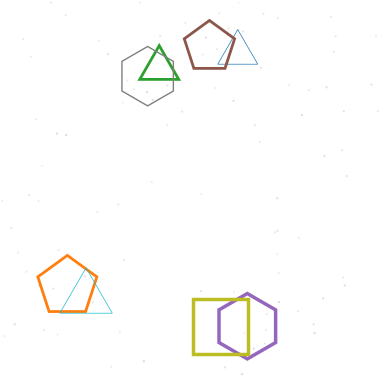[{"shape": "triangle", "thickness": 0.5, "radius": 0.3, "center": [0.618, 0.863]}, {"shape": "pentagon", "thickness": 2, "radius": 0.4, "center": [0.175, 0.256]}, {"shape": "triangle", "thickness": 2, "radius": 0.29, "center": [0.414, 0.823]}, {"shape": "hexagon", "thickness": 2.5, "radius": 0.42, "center": [0.642, 0.153]}, {"shape": "pentagon", "thickness": 2, "radius": 0.34, "center": [0.544, 0.878]}, {"shape": "hexagon", "thickness": 1, "radius": 0.39, "center": [0.384, 0.802]}, {"shape": "square", "thickness": 2.5, "radius": 0.36, "center": [0.573, 0.152]}, {"shape": "triangle", "thickness": 0.5, "radius": 0.39, "center": [0.224, 0.226]}]